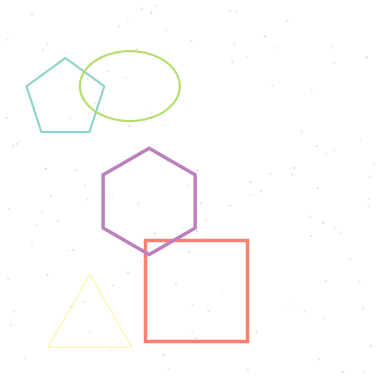[{"shape": "pentagon", "thickness": 1.5, "radius": 0.53, "center": [0.17, 0.743]}, {"shape": "square", "thickness": 2.5, "radius": 0.66, "center": [0.508, 0.246]}, {"shape": "oval", "thickness": 1.5, "radius": 0.65, "center": [0.337, 0.776]}, {"shape": "hexagon", "thickness": 2.5, "radius": 0.69, "center": [0.387, 0.477]}, {"shape": "triangle", "thickness": 0.5, "radius": 0.63, "center": [0.234, 0.161]}]